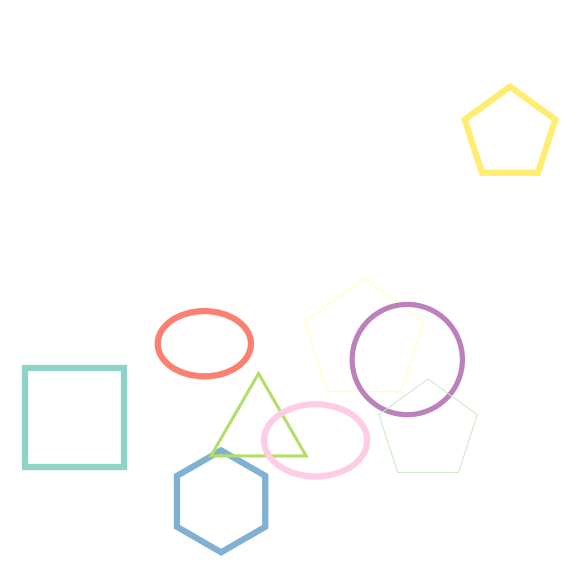[{"shape": "square", "thickness": 3, "radius": 0.43, "center": [0.129, 0.276]}, {"shape": "pentagon", "thickness": 0.5, "radius": 0.54, "center": [0.631, 0.408]}, {"shape": "oval", "thickness": 3, "radius": 0.4, "center": [0.354, 0.404]}, {"shape": "hexagon", "thickness": 3, "radius": 0.44, "center": [0.383, 0.131]}, {"shape": "triangle", "thickness": 1.5, "radius": 0.48, "center": [0.448, 0.257]}, {"shape": "oval", "thickness": 3, "radius": 0.45, "center": [0.547, 0.237]}, {"shape": "circle", "thickness": 2.5, "radius": 0.48, "center": [0.705, 0.377]}, {"shape": "pentagon", "thickness": 0.5, "radius": 0.45, "center": [0.741, 0.253]}, {"shape": "pentagon", "thickness": 3, "radius": 0.41, "center": [0.883, 0.767]}]